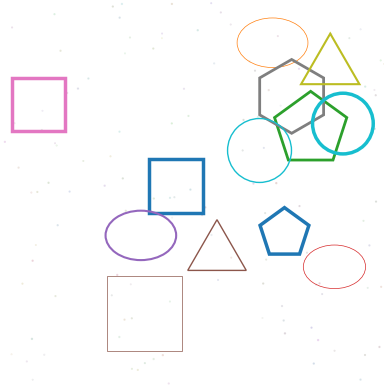[{"shape": "square", "thickness": 2.5, "radius": 0.35, "center": [0.458, 0.516]}, {"shape": "pentagon", "thickness": 2.5, "radius": 0.33, "center": [0.739, 0.394]}, {"shape": "oval", "thickness": 0.5, "radius": 0.46, "center": [0.708, 0.889]}, {"shape": "pentagon", "thickness": 2, "radius": 0.49, "center": [0.807, 0.664]}, {"shape": "oval", "thickness": 0.5, "radius": 0.4, "center": [0.869, 0.307]}, {"shape": "oval", "thickness": 1.5, "radius": 0.46, "center": [0.366, 0.389]}, {"shape": "square", "thickness": 0.5, "radius": 0.48, "center": [0.375, 0.186]}, {"shape": "triangle", "thickness": 1, "radius": 0.44, "center": [0.564, 0.342]}, {"shape": "square", "thickness": 2.5, "radius": 0.35, "center": [0.1, 0.729]}, {"shape": "hexagon", "thickness": 2, "radius": 0.48, "center": [0.758, 0.75]}, {"shape": "triangle", "thickness": 1.5, "radius": 0.44, "center": [0.858, 0.825]}, {"shape": "circle", "thickness": 2.5, "radius": 0.39, "center": [0.891, 0.679]}, {"shape": "circle", "thickness": 1, "radius": 0.42, "center": [0.674, 0.609]}]